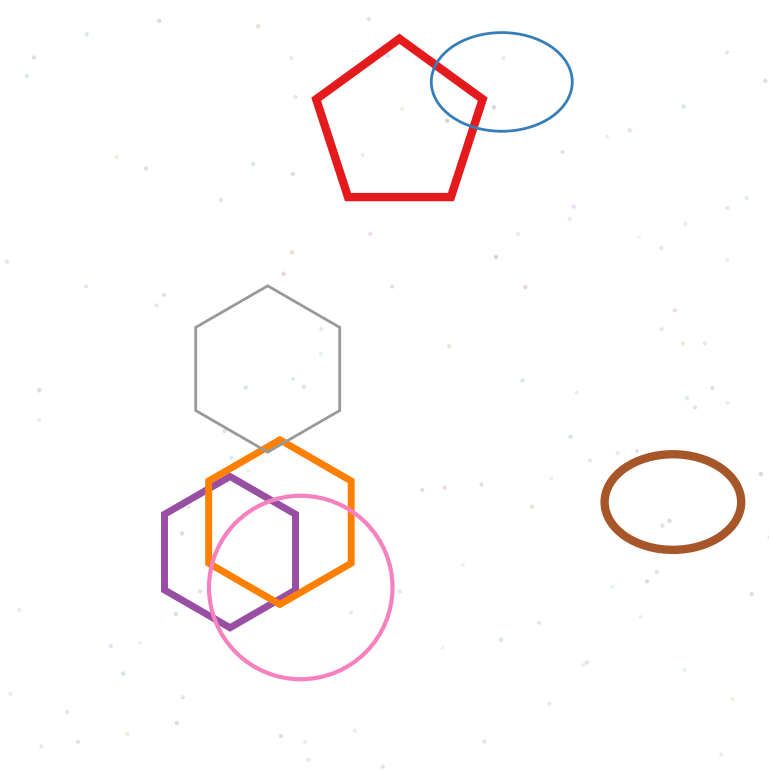[{"shape": "pentagon", "thickness": 3, "radius": 0.57, "center": [0.519, 0.836]}, {"shape": "oval", "thickness": 1, "radius": 0.46, "center": [0.652, 0.894]}, {"shape": "hexagon", "thickness": 2.5, "radius": 0.49, "center": [0.299, 0.283]}, {"shape": "hexagon", "thickness": 2.5, "radius": 0.53, "center": [0.364, 0.322]}, {"shape": "oval", "thickness": 3, "radius": 0.44, "center": [0.874, 0.348]}, {"shape": "circle", "thickness": 1.5, "radius": 0.6, "center": [0.391, 0.237]}, {"shape": "hexagon", "thickness": 1, "radius": 0.54, "center": [0.348, 0.521]}]